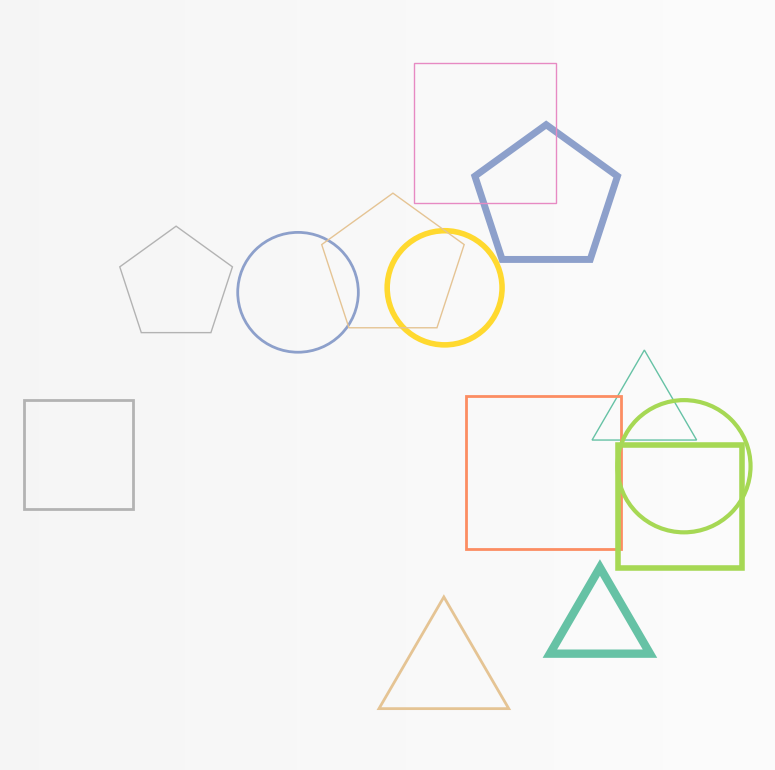[{"shape": "triangle", "thickness": 3, "radius": 0.37, "center": [0.774, 0.188]}, {"shape": "triangle", "thickness": 0.5, "radius": 0.39, "center": [0.831, 0.467]}, {"shape": "square", "thickness": 1, "radius": 0.5, "center": [0.701, 0.386]}, {"shape": "circle", "thickness": 1, "radius": 0.39, "center": [0.385, 0.62]}, {"shape": "pentagon", "thickness": 2.5, "radius": 0.48, "center": [0.705, 0.741]}, {"shape": "square", "thickness": 0.5, "radius": 0.46, "center": [0.626, 0.827]}, {"shape": "circle", "thickness": 1.5, "radius": 0.43, "center": [0.883, 0.395]}, {"shape": "square", "thickness": 2, "radius": 0.4, "center": [0.878, 0.342]}, {"shape": "circle", "thickness": 2, "radius": 0.37, "center": [0.574, 0.626]}, {"shape": "pentagon", "thickness": 0.5, "radius": 0.48, "center": [0.507, 0.653]}, {"shape": "triangle", "thickness": 1, "radius": 0.48, "center": [0.573, 0.128]}, {"shape": "square", "thickness": 1, "radius": 0.35, "center": [0.101, 0.41]}, {"shape": "pentagon", "thickness": 0.5, "radius": 0.38, "center": [0.227, 0.63]}]